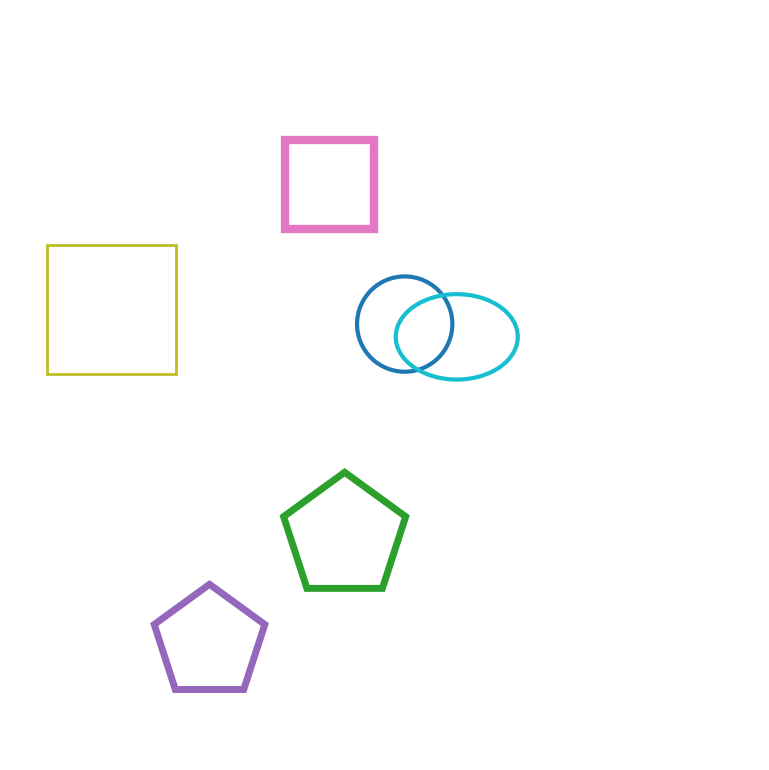[{"shape": "circle", "thickness": 1.5, "radius": 0.31, "center": [0.526, 0.579]}, {"shape": "pentagon", "thickness": 2.5, "radius": 0.42, "center": [0.448, 0.303]}, {"shape": "pentagon", "thickness": 2.5, "radius": 0.38, "center": [0.272, 0.166]}, {"shape": "square", "thickness": 3, "radius": 0.29, "center": [0.428, 0.76]}, {"shape": "square", "thickness": 1, "radius": 0.42, "center": [0.145, 0.598]}, {"shape": "oval", "thickness": 1.5, "radius": 0.4, "center": [0.593, 0.563]}]